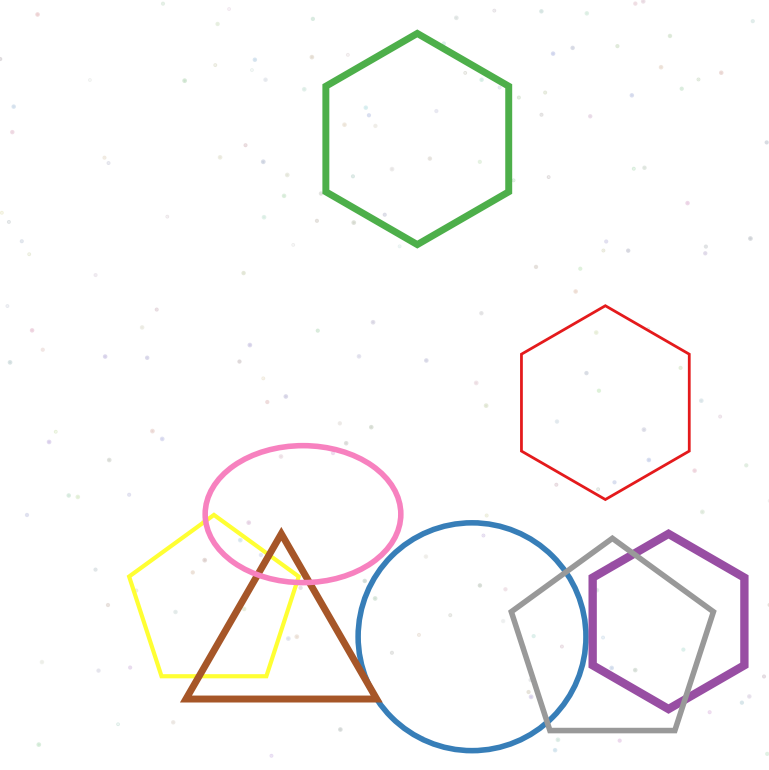[{"shape": "hexagon", "thickness": 1, "radius": 0.63, "center": [0.786, 0.477]}, {"shape": "circle", "thickness": 2, "radius": 0.74, "center": [0.613, 0.173]}, {"shape": "hexagon", "thickness": 2.5, "radius": 0.69, "center": [0.542, 0.819]}, {"shape": "hexagon", "thickness": 3, "radius": 0.57, "center": [0.868, 0.193]}, {"shape": "pentagon", "thickness": 1.5, "radius": 0.58, "center": [0.278, 0.215]}, {"shape": "triangle", "thickness": 2.5, "radius": 0.72, "center": [0.365, 0.164]}, {"shape": "oval", "thickness": 2, "radius": 0.64, "center": [0.394, 0.332]}, {"shape": "pentagon", "thickness": 2, "radius": 0.69, "center": [0.795, 0.163]}]